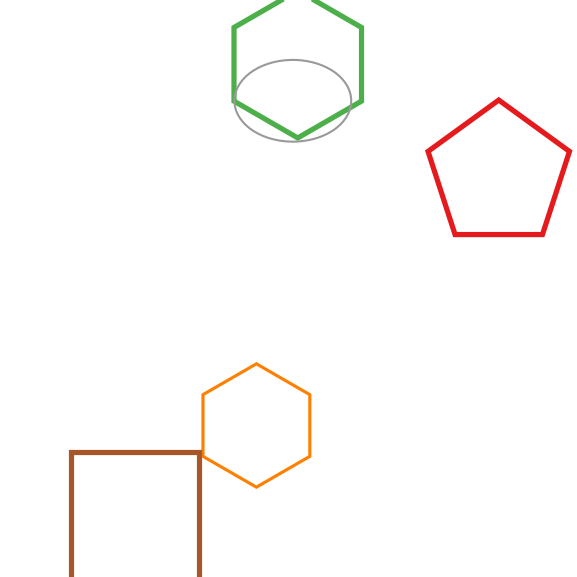[{"shape": "pentagon", "thickness": 2.5, "radius": 0.64, "center": [0.864, 0.697]}, {"shape": "hexagon", "thickness": 2.5, "radius": 0.64, "center": [0.516, 0.888]}, {"shape": "hexagon", "thickness": 1.5, "radius": 0.53, "center": [0.444, 0.262]}, {"shape": "square", "thickness": 2.5, "radius": 0.56, "center": [0.234, 0.105]}, {"shape": "oval", "thickness": 1, "radius": 0.51, "center": [0.507, 0.825]}]